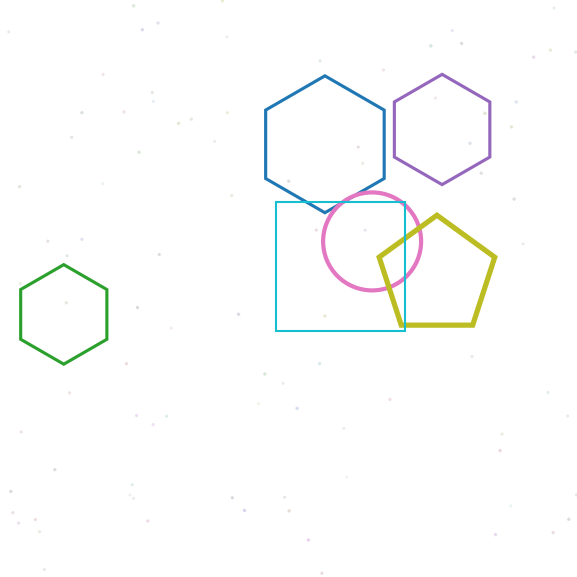[{"shape": "hexagon", "thickness": 1.5, "radius": 0.59, "center": [0.563, 0.749]}, {"shape": "hexagon", "thickness": 1.5, "radius": 0.43, "center": [0.11, 0.455]}, {"shape": "hexagon", "thickness": 1.5, "radius": 0.48, "center": [0.766, 0.775]}, {"shape": "circle", "thickness": 2, "radius": 0.42, "center": [0.644, 0.581]}, {"shape": "pentagon", "thickness": 2.5, "radius": 0.53, "center": [0.757, 0.521]}, {"shape": "square", "thickness": 1, "radius": 0.56, "center": [0.589, 0.538]}]